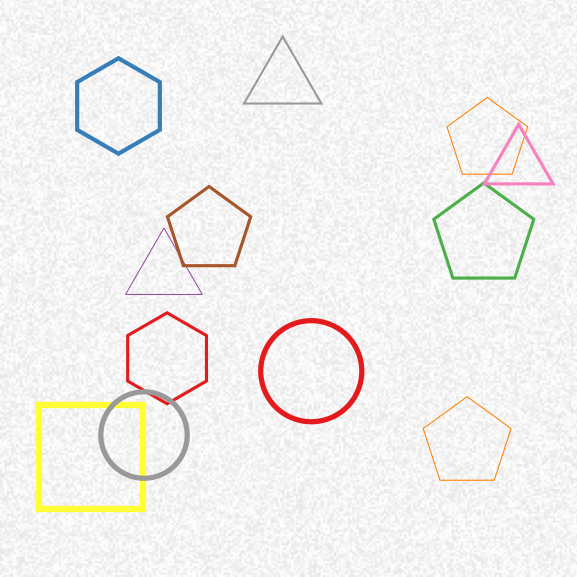[{"shape": "hexagon", "thickness": 1.5, "radius": 0.39, "center": [0.289, 0.379]}, {"shape": "circle", "thickness": 2.5, "radius": 0.44, "center": [0.539, 0.356]}, {"shape": "hexagon", "thickness": 2, "radius": 0.41, "center": [0.205, 0.816]}, {"shape": "pentagon", "thickness": 1.5, "radius": 0.46, "center": [0.838, 0.591]}, {"shape": "triangle", "thickness": 0.5, "radius": 0.38, "center": [0.284, 0.528]}, {"shape": "pentagon", "thickness": 0.5, "radius": 0.37, "center": [0.844, 0.757]}, {"shape": "pentagon", "thickness": 0.5, "radius": 0.4, "center": [0.809, 0.232]}, {"shape": "square", "thickness": 3, "radius": 0.45, "center": [0.158, 0.209]}, {"shape": "pentagon", "thickness": 1.5, "radius": 0.38, "center": [0.362, 0.6]}, {"shape": "triangle", "thickness": 1.5, "radius": 0.34, "center": [0.898, 0.715]}, {"shape": "circle", "thickness": 2.5, "radius": 0.37, "center": [0.249, 0.246]}, {"shape": "triangle", "thickness": 1, "radius": 0.39, "center": [0.49, 0.859]}]